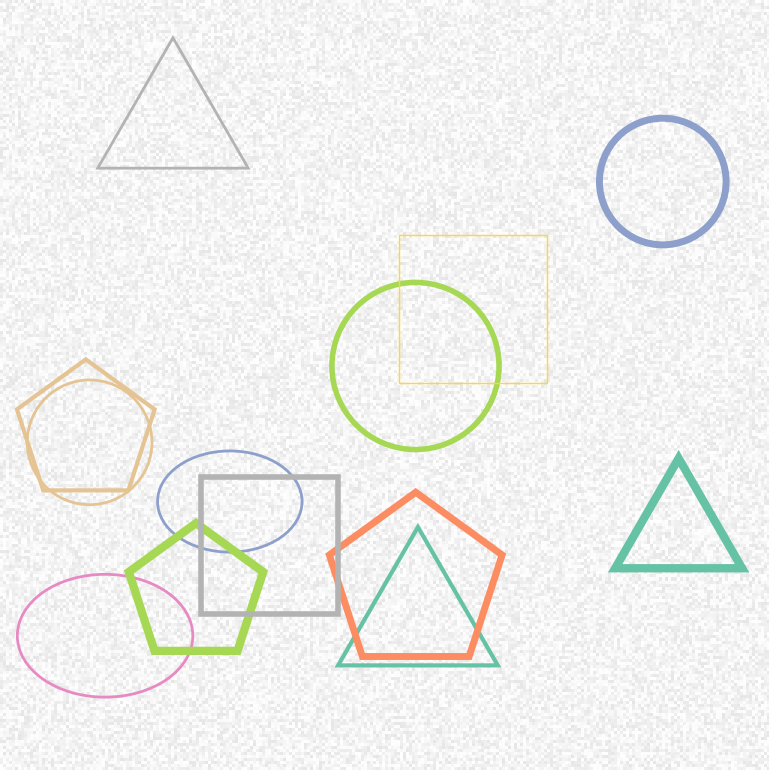[{"shape": "triangle", "thickness": 1.5, "radius": 0.6, "center": [0.543, 0.196]}, {"shape": "triangle", "thickness": 3, "radius": 0.48, "center": [0.881, 0.31]}, {"shape": "pentagon", "thickness": 2.5, "radius": 0.59, "center": [0.54, 0.243]}, {"shape": "circle", "thickness": 2.5, "radius": 0.41, "center": [0.861, 0.764]}, {"shape": "oval", "thickness": 1, "radius": 0.47, "center": [0.298, 0.349]}, {"shape": "oval", "thickness": 1, "radius": 0.57, "center": [0.136, 0.174]}, {"shape": "circle", "thickness": 2, "radius": 0.54, "center": [0.54, 0.525]}, {"shape": "pentagon", "thickness": 3, "radius": 0.46, "center": [0.255, 0.229]}, {"shape": "square", "thickness": 0.5, "radius": 0.48, "center": [0.614, 0.598]}, {"shape": "circle", "thickness": 1, "radius": 0.4, "center": [0.116, 0.426]}, {"shape": "pentagon", "thickness": 1.5, "radius": 0.47, "center": [0.111, 0.439]}, {"shape": "square", "thickness": 2, "radius": 0.44, "center": [0.35, 0.291]}, {"shape": "triangle", "thickness": 1, "radius": 0.56, "center": [0.225, 0.838]}]